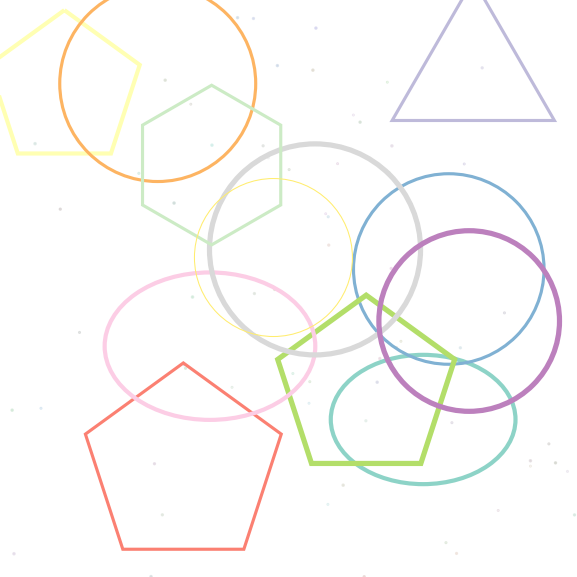[{"shape": "oval", "thickness": 2, "radius": 0.8, "center": [0.733, 0.273]}, {"shape": "pentagon", "thickness": 2, "radius": 0.69, "center": [0.111, 0.844]}, {"shape": "triangle", "thickness": 1.5, "radius": 0.81, "center": [0.82, 0.872]}, {"shape": "pentagon", "thickness": 1.5, "radius": 0.89, "center": [0.317, 0.192]}, {"shape": "circle", "thickness": 1.5, "radius": 0.82, "center": [0.777, 0.533]}, {"shape": "circle", "thickness": 1.5, "radius": 0.85, "center": [0.273, 0.854]}, {"shape": "pentagon", "thickness": 2.5, "radius": 0.81, "center": [0.634, 0.327]}, {"shape": "oval", "thickness": 2, "radius": 0.91, "center": [0.364, 0.4]}, {"shape": "circle", "thickness": 2.5, "radius": 0.91, "center": [0.545, 0.567]}, {"shape": "circle", "thickness": 2.5, "radius": 0.78, "center": [0.812, 0.443]}, {"shape": "hexagon", "thickness": 1.5, "radius": 0.69, "center": [0.366, 0.713]}, {"shape": "circle", "thickness": 0.5, "radius": 0.68, "center": [0.473, 0.553]}]